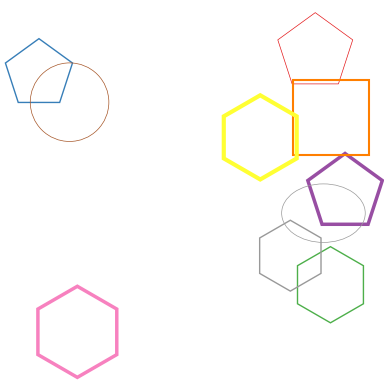[{"shape": "pentagon", "thickness": 0.5, "radius": 0.51, "center": [0.819, 0.865]}, {"shape": "pentagon", "thickness": 1, "radius": 0.46, "center": [0.101, 0.808]}, {"shape": "hexagon", "thickness": 1, "radius": 0.49, "center": [0.858, 0.26]}, {"shape": "pentagon", "thickness": 2.5, "radius": 0.51, "center": [0.896, 0.5]}, {"shape": "square", "thickness": 1.5, "radius": 0.49, "center": [0.859, 0.695]}, {"shape": "hexagon", "thickness": 3, "radius": 0.55, "center": [0.676, 0.643]}, {"shape": "circle", "thickness": 0.5, "radius": 0.51, "center": [0.181, 0.735]}, {"shape": "hexagon", "thickness": 2.5, "radius": 0.59, "center": [0.201, 0.138]}, {"shape": "oval", "thickness": 0.5, "radius": 0.54, "center": [0.84, 0.446]}, {"shape": "hexagon", "thickness": 1, "radius": 0.46, "center": [0.754, 0.336]}]